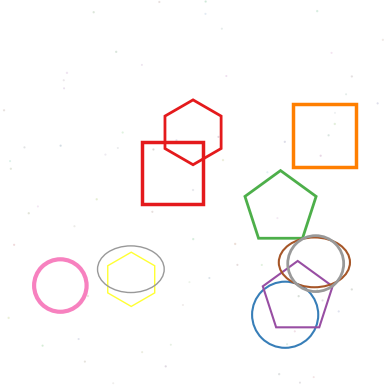[{"shape": "square", "thickness": 2.5, "radius": 0.4, "center": [0.448, 0.551]}, {"shape": "hexagon", "thickness": 2, "radius": 0.42, "center": [0.501, 0.656]}, {"shape": "circle", "thickness": 1.5, "radius": 0.43, "center": [0.741, 0.182]}, {"shape": "pentagon", "thickness": 2, "radius": 0.49, "center": [0.729, 0.46]}, {"shape": "pentagon", "thickness": 1.5, "radius": 0.48, "center": [0.773, 0.227]}, {"shape": "square", "thickness": 2.5, "radius": 0.41, "center": [0.843, 0.648]}, {"shape": "hexagon", "thickness": 1, "radius": 0.35, "center": [0.341, 0.274]}, {"shape": "oval", "thickness": 1.5, "radius": 0.46, "center": [0.817, 0.319]}, {"shape": "circle", "thickness": 3, "radius": 0.34, "center": [0.157, 0.258]}, {"shape": "oval", "thickness": 1, "radius": 0.43, "center": [0.34, 0.301]}, {"shape": "circle", "thickness": 2, "radius": 0.36, "center": [0.82, 0.315]}]